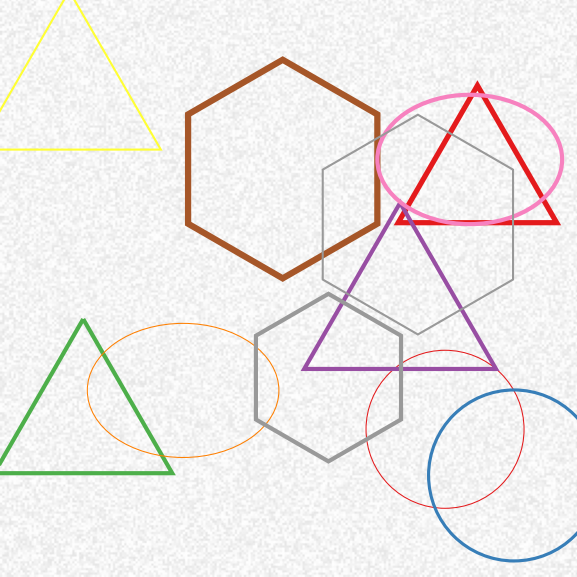[{"shape": "triangle", "thickness": 2.5, "radius": 0.79, "center": [0.827, 0.693]}, {"shape": "circle", "thickness": 0.5, "radius": 0.68, "center": [0.771, 0.256]}, {"shape": "circle", "thickness": 1.5, "radius": 0.74, "center": [0.89, 0.176]}, {"shape": "triangle", "thickness": 2, "radius": 0.89, "center": [0.144, 0.269]}, {"shape": "triangle", "thickness": 2, "radius": 0.96, "center": [0.693, 0.456]}, {"shape": "oval", "thickness": 0.5, "radius": 0.83, "center": [0.317, 0.323]}, {"shape": "triangle", "thickness": 1, "radius": 0.92, "center": [0.12, 0.832]}, {"shape": "hexagon", "thickness": 3, "radius": 0.95, "center": [0.49, 0.706]}, {"shape": "oval", "thickness": 2, "radius": 0.8, "center": [0.813, 0.723]}, {"shape": "hexagon", "thickness": 1, "radius": 0.95, "center": [0.724, 0.61]}, {"shape": "hexagon", "thickness": 2, "radius": 0.73, "center": [0.569, 0.345]}]